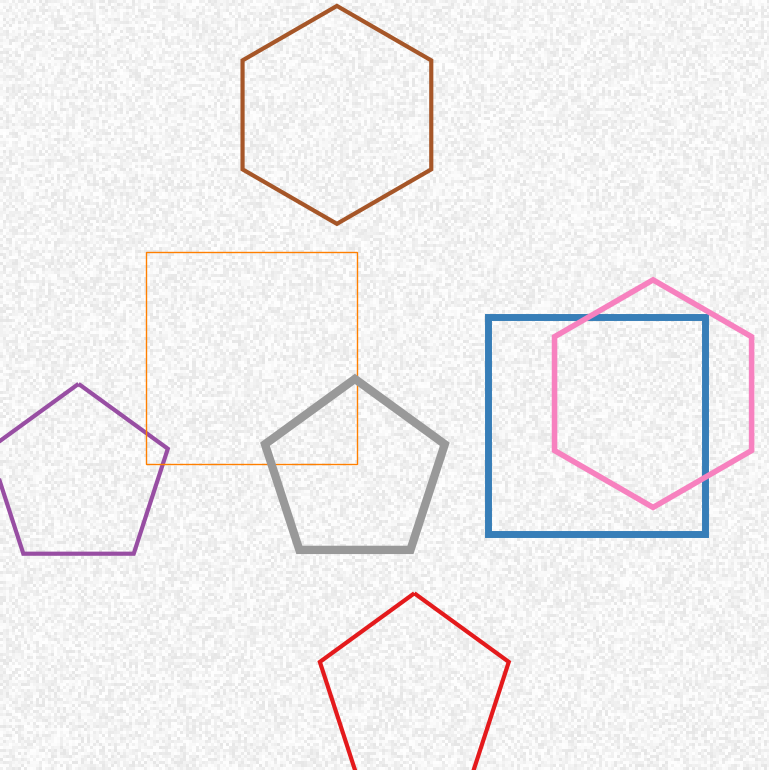[{"shape": "pentagon", "thickness": 1.5, "radius": 0.64, "center": [0.538, 0.101]}, {"shape": "square", "thickness": 2.5, "radius": 0.71, "center": [0.775, 0.447]}, {"shape": "pentagon", "thickness": 1.5, "radius": 0.61, "center": [0.102, 0.38]}, {"shape": "square", "thickness": 0.5, "radius": 0.69, "center": [0.327, 0.535]}, {"shape": "hexagon", "thickness": 1.5, "radius": 0.71, "center": [0.438, 0.851]}, {"shape": "hexagon", "thickness": 2, "radius": 0.74, "center": [0.848, 0.489]}, {"shape": "pentagon", "thickness": 3, "radius": 0.61, "center": [0.461, 0.385]}]